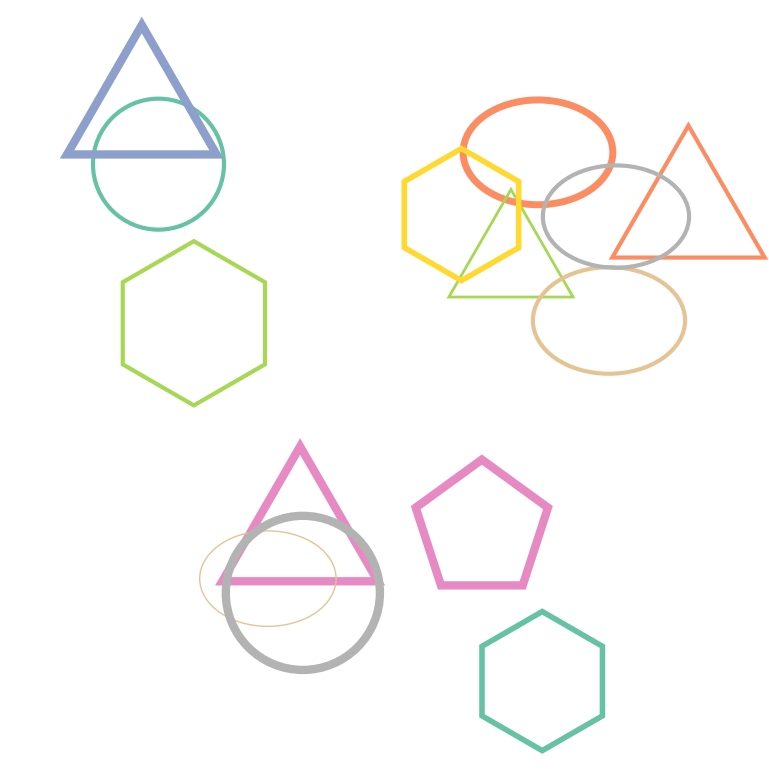[{"shape": "circle", "thickness": 1.5, "radius": 0.43, "center": [0.206, 0.787]}, {"shape": "hexagon", "thickness": 2, "radius": 0.45, "center": [0.704, 0.115]}, {"shape": "triangle", "thickness": 1.5, "radius": 0.57, "center": [0.894, 0.723]}, {"shape": "oval", "thickness": 2.5, "radius": 0.49, "center": [0.699, 0.802]}, {"shape": "triangle", "thickness": 3, "radius": 0.56, "center": [0.184, 0.855]}, {"shape": "pentagon", "thickness": 3, "radius": 0.45, "center": [0.626, 0.313]}, {"shape": "triangle", "thickness": 3, "radius": 0.58, "center": [0.39, 0.303]}, {"shape": "hexagon", "thickness": 1.5, "radius": 0.53, "center": [0.252, 0.58]}, {"shape": "triangle", "thickness": 1, "radius": 0.47, "center": [0.664, 0.661]}, {"shape": "hexagon", "thickness": 2, "radius": 0.43, "center": [0.599, 0.721]}, {"shape": "oval", "thickness": 0.5, "radius": 0.44, "center": [0.348, 0.249]}, {"shape": "oval", "thickness": 1.5, "radius": 0.49, "center": [0.791, 0.584]}, {"shape": "circle", "thickness": 3, "radius": 0.5, "center": [0.393, 0.23]}, {"shape": "oval", "thickness": 1.5, "radius": 0.47, "center": [0.8, 0.719]}]